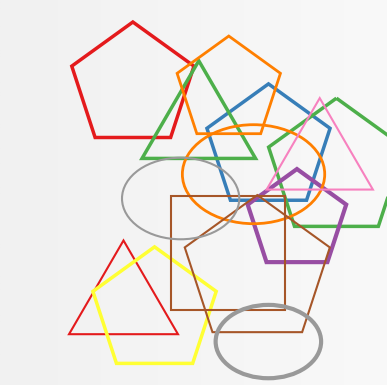[{"shape": "triangle", "thickness": 1.5, "radius": 0.81, "center": [0.319, 0.213]}, {"shape": "pentagon", "thickness": 2.5, "radius": 0.83, "center": [0.343, 0.777]}, {"shape": "pentagon", "thickness": 2.5, "radius": 0.84, "center": [0.693, 0.615]}, {"shape": "pentagon", "thickness": 2.5, "radius": 0.92, "center": [0.868, 0.561]}, {"shape": "triangle", "thickness": 2.5, "radius": 0.85, "center": [0.513, 0.673]}, {"shape": "pentagon", "thickness": 3, "radius": 0.67, "center": [0.766, 0.427]}, {"shape": "oval", "thickness": 2, "radius": 0.92, "center": [0.654, 0.548]}, {"shape": "pentagon", "thickness": 2, "radius": 0.7, "center": [0.59, 0.766]}, {"shape": "pentagon", "thickness": 2.5, "radius": 0.84, "center": [0.399, 0.191]}, {"shape": "square", "thickness": 1.5, "radius": 0.74, "center": [0.588, 0.343]}, {"shape": "pentagon", "thickness": 1.5, "radius": 0.98, "center": [0.664, 0.296]}, {"shape": "triangle", "thickness": 1.5, "radius": 0.79, "center": [0.825, 0.587]}, {"shape": "oval", "thickness": 3, "radius": 0.68, "center": [0.693, 0.113]}, {"shape": "oval", "thickness": 1.5, "radius": 0.76, "center": [0.466, 0.484]}]